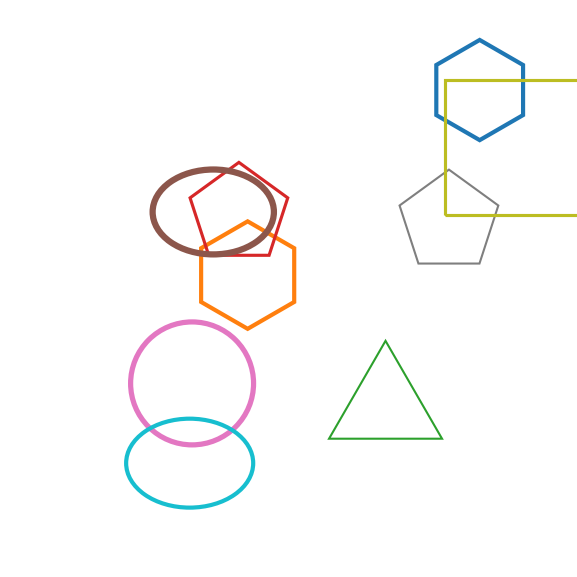[{"shape": "hexagon", "thickness": 2, "radius": 0.43, "center": [0.831, 0.843]}, {"shape": "hexagon", "thickness": 2, "radius": 0.47, "center": [0.429, 0.523]}, {"shape": "triangle", "thickness": 1, "radius": 0.56, "center": [0.668, 0.296]}, {"shape": "pentagon", "thickness": 1.5, "radius": 0.44, "center": [0.414, 0.629]}, {"shape": "oval", "thickness": 3, "radius": 0.52, "center": [0.369, 0.632]}, {"shape": "circle", "thickness": 2.5, "radius": 0.53, "center": [0.333, 0.335]}, {"shape": "pentagon", "thickness": 1, "radius": 0.45, "center": [0.777, 0.616]}, {"shape": "square", "thickness": 1.5, "radius": 0.59, "center": [0.888, 0.743]}, {"shape": "oval", "thickness": 2, "radius": 0.55, "center": [0.328, 0.197]}]